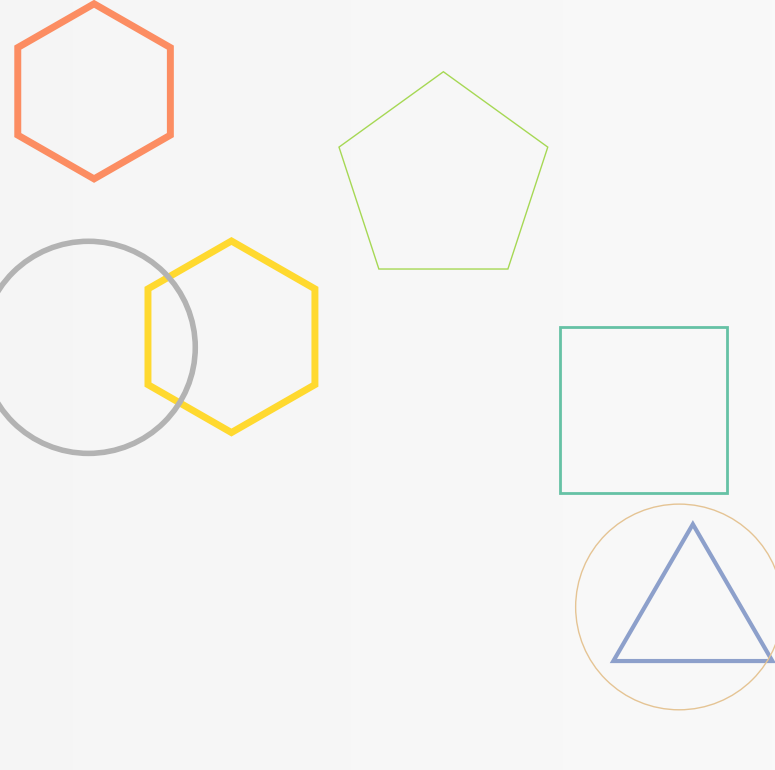[{"shape": "square", "thickness": 1, "radius": 0.54, "center": [0.831, 0.468]}, {"shape": "hexagon", "thickness": 2.5, "radius": 0.57, "center": [0.121, 0.881]}, {"shape": "triangle", "thickness": 1.5, "radius": 0.59, "center": [0.894, 0.201]}, {"shape": "pentagon", "thickness": 0.5, "radius": 0.71, "center": [0.572, 0.765]}, {"shape": "hexagon", "thickness": 2.5, "radius": 0.62, "center": [0.299, 0.563]}, {"shape": "circle", "thickness": 0.5, "radius": 0.67, "center": [0.876, 0.212]}, {"shape": "circle", "thickness": 2, "radius": 0.69, "center": [0.114, 0.549]}]